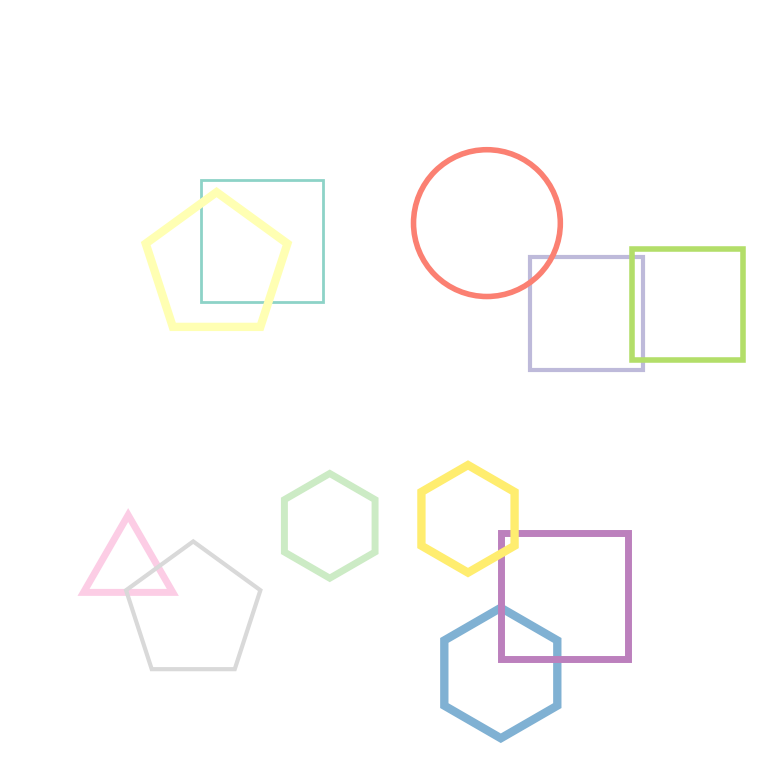[{"shape": "square", "thickness": 1, "radius": 0.39, "center": [0.34, 0.687]}, {"shape": "pentagon", "thickness": 3, "radius": 0.48, "center": [0.281, 0.654]}, {"shape": "square", "thickness": 1.5, "radius": 0.36, "center": [0.761, 0.593]}, {"shape": "circle", "thickness": 2, "radius": 0.48, "center": [0.632, 0.71]}, {"shape": "hexagon", "thickness": 3, "radius": 0.42, "center": [0.65, 0.126]}, {"shape": "square", "thickness": 2, "radius": 0.36, "center": [0.892, 0.605]}, {"shape": "triangle", "thickness": 2.5, "radius": 0.33, "center": [0.166, 0.264]}, {"shape": "pentagon", "thickness": 1.5, "radius": 0.46, "center": [0.251, 0.205]}, {"shape": "square", "thickness": 2.5, "radius": 0.41, "center": [0.733, 0.226]}, {"shape": "hexagon", "thickness": 2.5, "radius": 0.34, "center": [0.428, 0.317]}, {"shape": "hexagon", "thickness": 3, "radius": 0.35, "center": [0.608, 0.326]}]